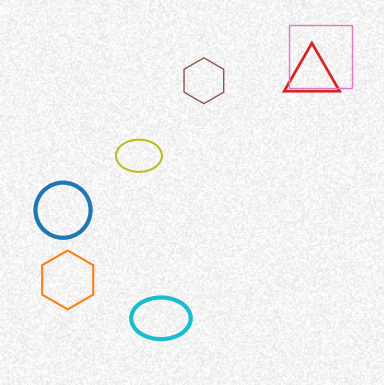[{"shape": "circle", "thickness": 3, "radius": 0.36, "center": [0.164, 0.454]}, {"shape": "hexagon", "thickness": 1.5, "radius": 0.38, "center": [0.176, 0.273]}, {"shape": "triangle", "thickness": 2, "radius": 0.42, "center": [0.81, 0.805]}, {"shape": "hexagon", "thickness": 1, "radius": 0.3, "center": [0.53, 0.79]}, {"shape": "square", "thickness": 1, "radius": 0.41, "center": [0.833, 0.852]}, {"shape": "oval", "thickness": 1.5, "radius": 0.3, "center": [0.361, 0.595]}, {"shape": "oval", "thickness": 3, "radius": 0.39, "center": [0.418, 0.173]}]